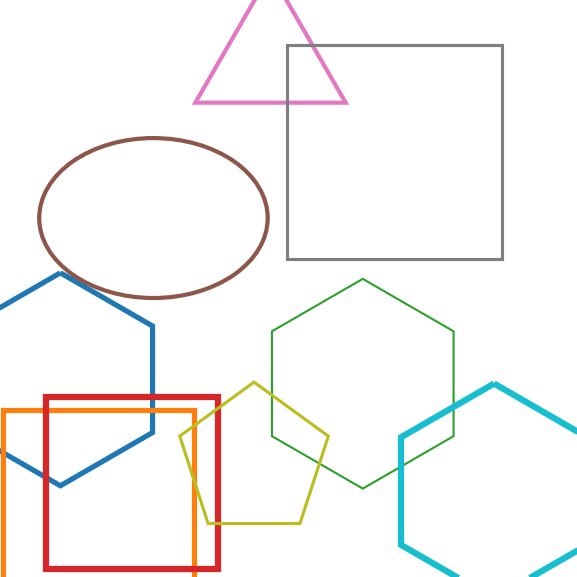[{"shape": "hexagon", "thickness": 2.5, "radius": 0.92, "center": [0.105, 0.342]}, {"shape": "square", "thickness": 2.5, "radius": 0.83, "center": [0.17, 0.123]}, {"shape": "hexagon", "thickness": 1, "radius": 0.91, "center": [0.628, 0.335]}, {"shape": "square", "thickness": 3, "radius": 0.75, "center": [0.229, 0.163]}, {"shape": "oval", "thickness": 2, "radius": 0.99, "center": [0.266, 0.622]}, {"shape": "triangle", "thickness": 2, "radius": 0.75, "center": [0.468, 0.896]}, {"shape": "square", "thickness": 1.5, "radius": 0.93, "center": [0.683, 0.736]}, {"shape": "pentagon", "thickness": 1.5, "radius": 0.68, "center": [0.44, 0.202]}, {"shape": "hexagon", "thickness": 3, "radius": 0.93, "center": [0.856, 0.149]}]